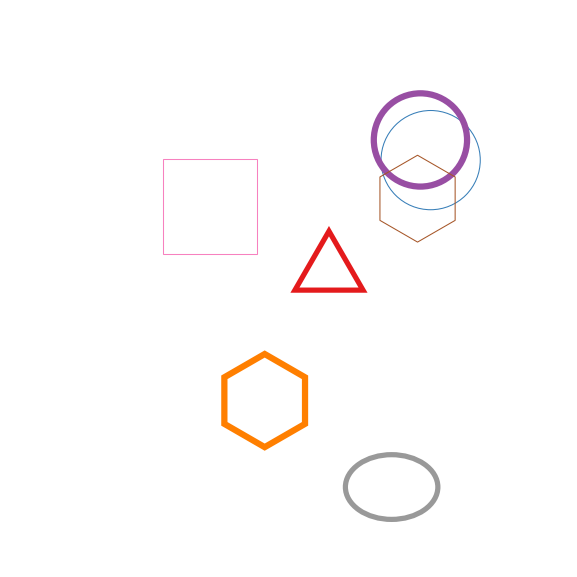[{"shape": "triangle", "thickness": 2.5, "radius": 0.34, "center": [0.57, 0.531]}, {"shape": "circle", "thickness": 0.5, "radius": 0.43, "center": [0.746, 0.722]}, {"shape": "circle", "thickness": 3, "radius": 0.4, "center": [0.728, 0.757]}, {"shape": "hexagon", "thickness": 3, "radius": 0.4, "center": [0.458, 0.305]}, {"shape": "hexagon", "thickness": 0.5, "radius": 0.38, "center": [0.723, 0.655]}, {"shape": "square", "thickness": 0.5, "radius": 0.41, "center": [0.363, 0.641]}, {"shape": "oval", "thickness": 2.5, "radius": 0.4, "center": [0.678, 0.156]}]